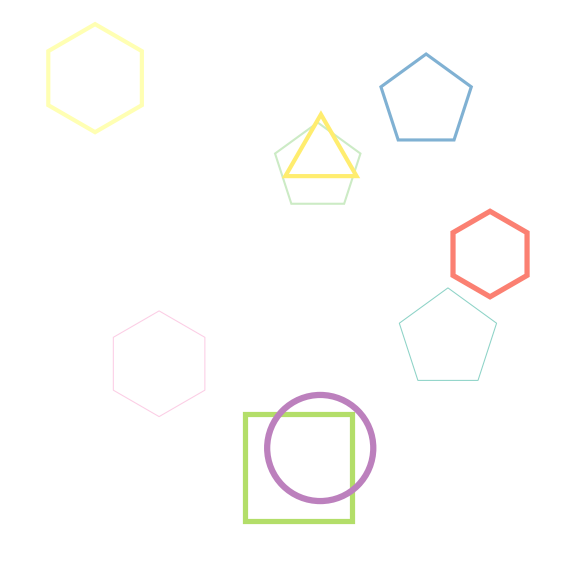[{"shape": "pentagon", "thickness": 0.5, "radius": 0.44, "center": [0.776, 0.412]}, {"shape": "hexagon", "thickness": 2, "radius": 0.47, "center": [0.165, 0.864]}, {"shape": "hexagon", "thickness": 2.5, "radius": 0.37, "center": [0.849, 0.559]}, {"shape": "pentagon", "thickness": 1.5, "radius": 0.41, "center": [0.738, 0.823]}, {"shape": "square", "thickness": 2.5, "radius": 0.46, "center": [0.517, 0.189]}, {"shape": "hexagon", "thickness": 0.5, "radius": 0.46, "center": [0.275, 0.369]}, {"shape": "circle", "thickness": 3, "radius": 0.46, "center": [0.554, 0.223]}, {"shape": "pentagon", "thickness": 1, "radius": 0.39, "center": [0.55, 0.709]}, {"shape": "triangle", "thickness": 2, "radius": 0.36, "center": [0.556, 0.73]}]